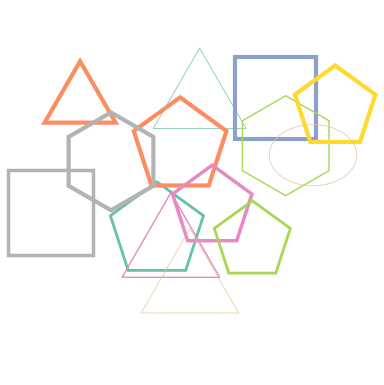[{"shape": "triangle", "thickness": 0.5, "radius": 0.7, "center": [0.518, 0.736]}, {"shape": "pentagon", "thickness": 2, "radius": 0.64, "center": [0.408, 0.401]}, {"shape": "triangle", "thickness": 3, "radius": 0.53, "center": [0.208, 0.735]}, {"shape": "pentagon", "thickness": 3, "radius": 0.63, "center": [0.468, 0.621]}, {"shape": "square", "thickness": 3, "radius": 0.53, "center": [0.716, 0.746]}, {"shape": "pentagon", "thickness": 2.5, "radius": 0.54, "center": [0.551, 0.463]}, {"shape": "triangle", "thickness": 1, "radius": 0.73, "center": [0.444, 0.353]}, {"shape": "pentagon", "thickness": 2, "radius": 0.52, "center": [0.655, 0.375]}, {"shape": "hexagon", "thickness": 1, "radius": 0.65, "center": [0.742, 0.622]}, {"shape": "pentagon", "thickness": 3, "radius": 0.55, "center": [0.87, 0.72]}, {"shape": "triangle", "thickness": 0.5, "radius": 0.73, "center": [0.493, 0.26]}, {"shape": "oval", "thickness": 0.5, "radius": 0.57, "center": [0.813, 0.597]}, {"shape": "hexagon", "thickness": 3, "radius": 0.64, "center": [0.288, 0.581]}, {"shape": "square", "thickness": 2.5, "radius": 0.55, "center": [0.13, 0.448]}]